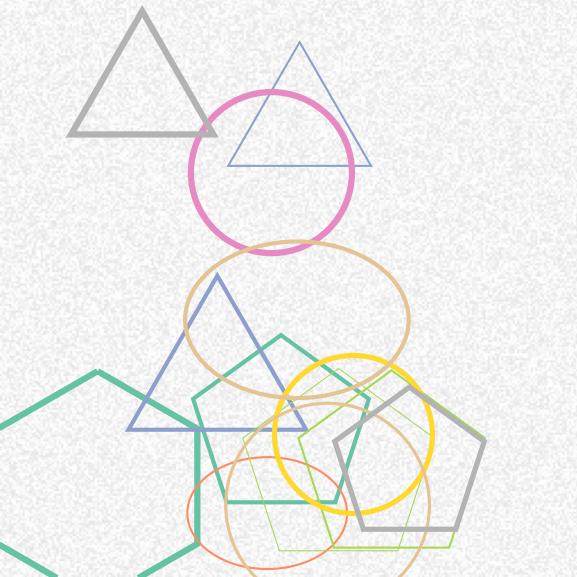[{"shape": "hexagon", "thickness": 3, "radius": 1.0, "center": [0.169, 0.157]}, {"shape": "pentagon", "thickness": 2, "radius": 0.8, "center": [0.487, 0.259]}, {"shape": "oval", "thickness": 1, "radius": 0.69, "center": [0.463, 0.111]}, {"shape": "triangle", "thickness": 2, "radius": 0.89, "center": [0.376, 0.344]}, {"shape": "triangle", "thickness": 1, "radius": 0.71, "center": [0.519, 0.783]}, {"shape": "circle", "thickness": 3, "radius": 0.7, "center": [0.47, 0.7]}, {"shape": "pentagon", "thickness": 1, "radius": 0.85, "center": [0.678, 0.188]}, {"shape": "pentagon", "thickness": 0.5, "radius": 0.87, "center": [0.586, 0.187]}, {"shape": "circle", "thickness": 2.5, "radius": 0.68, "center": [0.612, 0.247]}, {"shape": "circle", "thickness": 1.5, "radius": 0.88, "center": [0.567, 0.124]}, {"shape": "oval", "thickness": 2, "radius": 0.97, "center": [0.514, 0.445]}, {"shape": "triangle", "thickness": 3, "radius": 0.71, "center": [0.246, 0.837]}, {"shape": "pentagon", "thickness": 2.5, "radius": 0.68, "center": [0.709, 0.193]}]